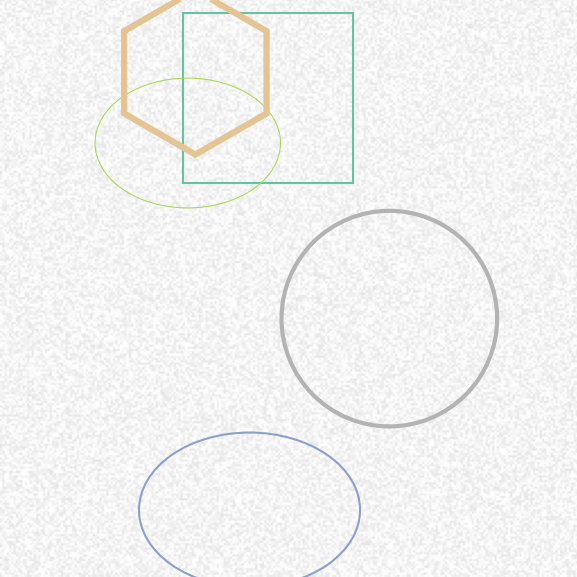[{"shape": "square", "thickness": 1, "radius": 0.74, "center": [0.464, 0.829]}, {"shape": "oval", "thickness": 1, "radius": 0.96, "center": [0.432, 0.116]}, {"shape": "oval", "thickness": 0.5, "radius": 0.8, "center": [0.325, 0.751]}, {"shape": "hexagon", "thickness": 3, "radius": 0.71, "center": [0.338, 0.874]}, {"shape": "circle", "thickness": 2, "radius": 0.93, "center": [0.674, 0.447]}]